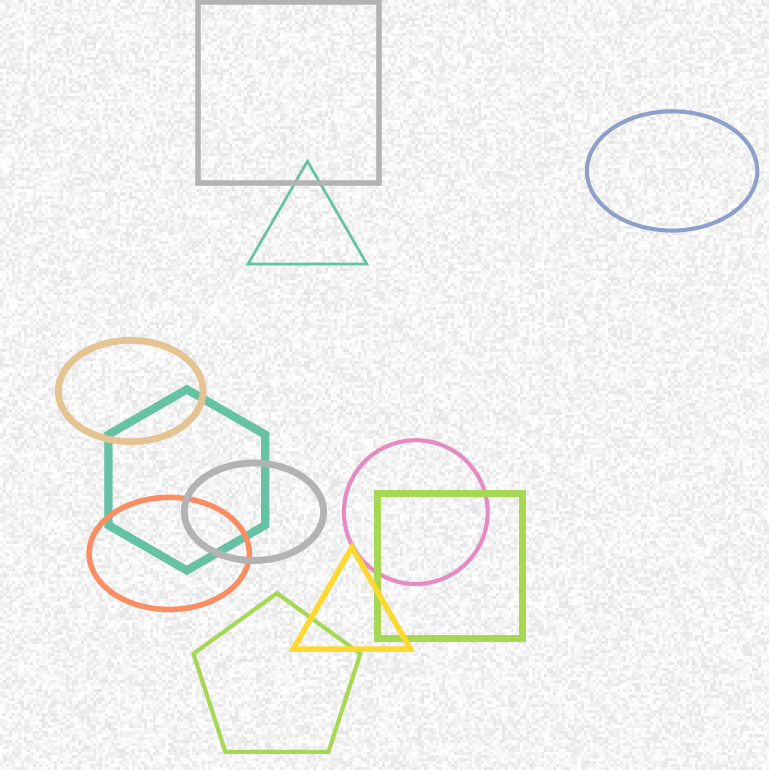[{"shape": "hexagon", "thickness": 3, "radius": 0.59, "center": [0.243, 0.377]}, {"shape": "triangle", "thickness": 1, "radius": 0.45, "center": [0.399, 0.702]}, {"shape": "oval", "thickness": 2, "radius": 0.52, "center": [0.22, 0.281]}, {"shape": "oval", "thickness": 1.5, "radius": 0.55, "center": [0.873, 0.778]}, {"shape": "circle", "thickness": 1.5, "radius": 0.47, "center": [0.54, 0.335]}, {"shape": "square", "thickness": 2.5, "radius": 0.47, "center": [0.584, 0.265]}, {"shape": "pentagon", "thickness": 1.5, "radius": 0.57, "center": [0.36, 0.116]}, {"shape": "triangle", "thickness": 2, "radius": 0.44, "center": [0.457, 0.201]}, {"shape": "oval", "thickness": 2.5, "radius": 0.47, "center": [0.17, 0.492]}, {"shape": "square", "thickness": 2, "radius": 0.59, "center": [0.375, 0.879]}, {"shape": "oval", "thickness": 2.5, "radius": 0.45, "center": [0.33, 0.335]}]